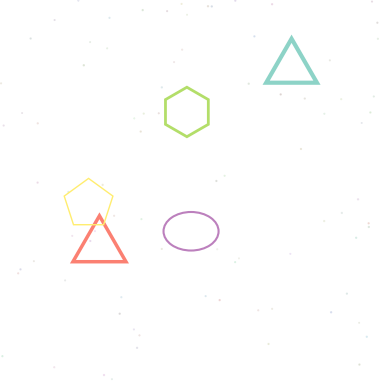[{"shape": "triangle", "thickness": 3, "radius": 0.38, "center": [0.757, 0.823]}, {"shape": "triangle", "thickness": 2.5, "radius": 0.4, "center": [0.258, 0.36]}, {"shape": "hexagon", "thickness": 2, "radius": 0.32, "center": [0.485, 0.709]}, {"shape": "oval", "thickness": 1.5, "radius": 0.36, "center": [0.496, 0.399]}, {"shape": "pentagon", "thickness": 1, "radius": 0.33, "center": [0.23, 0.47]}]